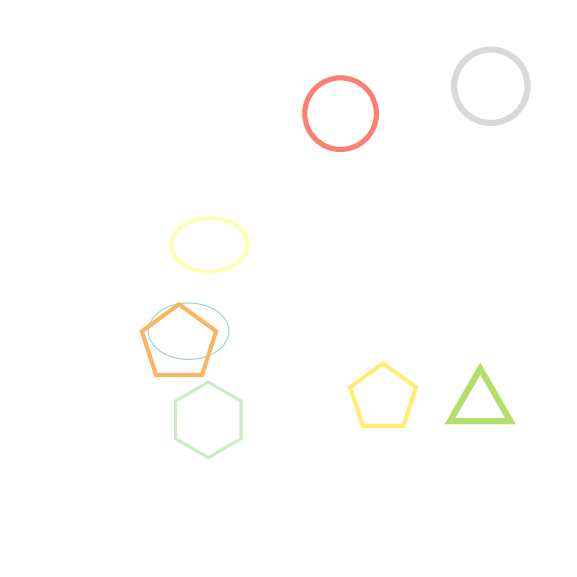[{"shape": "oval", "thickness": 0.5, "radius": 0.35, "center": [0.327, 0.426]}, {"shape": "oval", "thickness": 2, "radius": 0.33, "center": [0.363, 0.575]}, {"shape": "circle", "thickness": 2.5, "radius": 0.31, "center": [0.59, 0.802]}, {"shape": "pentagon", "thickness": 2, "radius": 0.34, "center": [0.31, 0.405]}, {"shape": "triangle", "thickness": 3, "radius": 0.3, "center": [0.832, 0.3]}, {"shape": "circle", "thickness": 3, "radius": 0.32, "center": [0.85, 0.85]}, {"shape": "hexagon", "thickness": 1.5, "radius": 0.33, "center": [0.361, 0.272]}, {"shape": "pentagon", "thickness": 2, "radius": 0.3, "center": [0.663, 0.31]}]